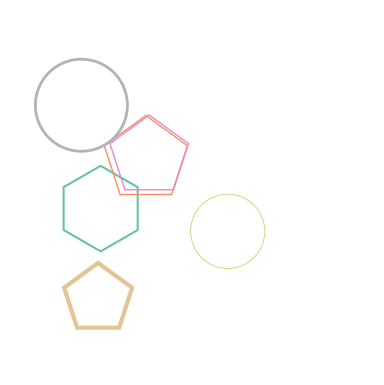[{"shape": "hexagon", "thickness": 1.5, "radius": 0.56, "center": [0.261, 0.458]}, {"shape": "pentagon", "thickness": 1, "radius": 0.57, "center": [0.379, 0.587]}, {"shape": "pentagon", "thickness": 1, "radius": 0.54, "center": [0.388, 0.594]}, {"shape": "circle", "thickness": 0.5, "radius": 0.48, "center": [0.591, 0.399]}, {"shape": "pentagon", "thickness": 3, "radius": 0.46, "center": [0.255, 0.224]}, {"shape": "circle", "thickness": 2, "radius": 0.6, "center": [0.211, 0.727]}]